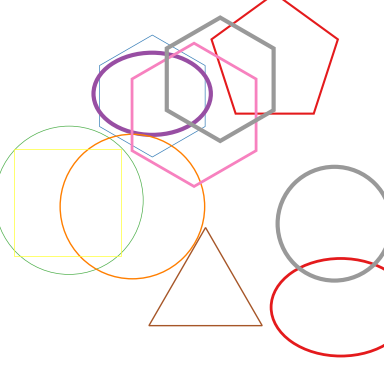[{"shape": "pentagon", "thickness": 1.5, "radius": 0.86, "center": [0.713, 0.844]}, {"shape": "oval", "thickness": 2, "radius": 0.9, "center": [0.885, 0.202]}, {"shape": "hexagon", "thickness": 0.5, "radius": 0.79, "center": [0.396, 0.751]}, {"shape": "circle", "thickness": 0.5, "radius": 0.96, "center": [0.179, 0.48]}, {"shape": "oval", "thickness": 3, "radius": 0.76, "center": [0.395, 0.756]}, {"shape": "circle", "thickness": 1, "radius": 0.94, "center": [0.344, 0.464]}, {"shape": "square", "thickness": 0.5, "radius": 0.7, "center": [0.176, 0.473]}, {"shape": "triangle", "thickness": 1, "radius": 0.85, "center": [0.534, 0.239]}, {"shape": "hexagon", "thickness": 2, "radius": 0.93, "center": [0.504, 0.702]}, {"shape": "hexagon", "thickness": 3, "radius": 0.8, "center": [0.572, 0.794]}, {"shape": "circle", "thickness": 3, "radius": 0.74, "center": [0.869, 0.419]}]